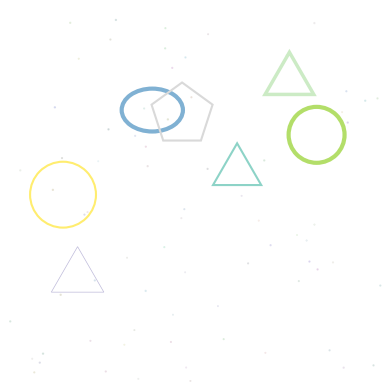[{"shape": "triangle", "thickness": 1.5, "radius": 0.36, "center": [0.616, 0.556]}, {"shape": "triangle", "thickness": 0.5, "radius": 0.39, "center": [0.201, 0.281]}, {"shape": "oval", "thickness": 3, "radius": 0.4, "center": [0.396, 0.714]}, {"shape": "circle", "thickness": 3, "radius": 0.36, "center": [0.822, 0.65]}, {"shape": "pentagon", "thickness": 1.5, "radius": 0.42, "center": [0.473, 0.702]}, {"shape": "triangle", "thickness": 2.5, "radius": 0.36, "center": [0.752, 0.791]}, {"shape": "circle", "thickness": 1.5, "radius": 0.43, "center": [0.164, 0.494]}]